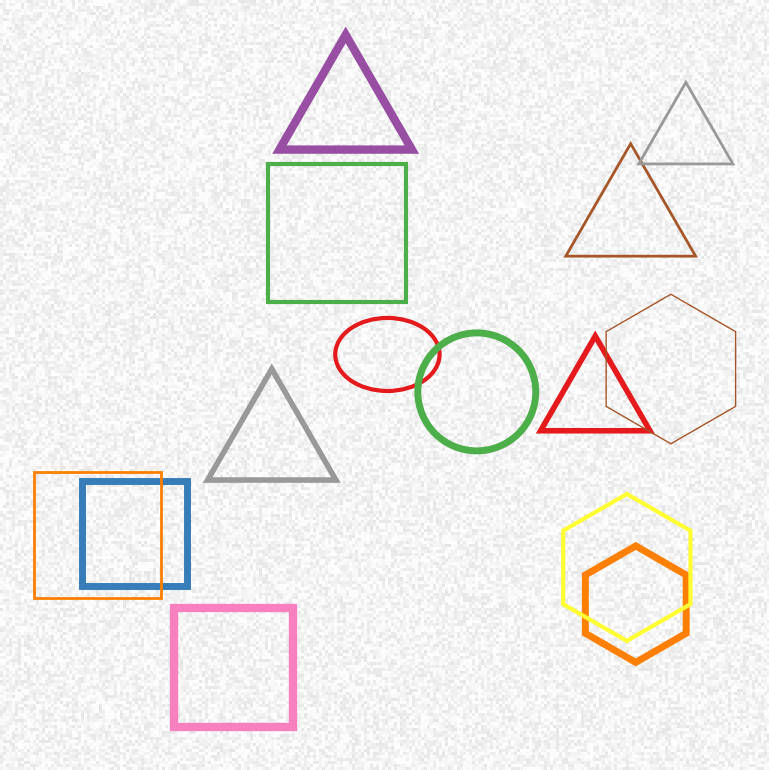[{"shape": "triangle", "thickness": 2, "radius": 0.41, "center": [0.773, 0.482]}, {"shape": "oval", "thickness": 1.5, "radius": 0.34, "center": [0.503, 0.54]}, {"shape": "square", "thickness": 2.5, "radius": 0.34, "center": [0.175, 0.308]}, {"shape": "circle", "thickness": 2.5, "radius": 0.38, "center": [0.619, 0.491]}, {"shape": "square", "thickness": 1.5, "radius": 0.45, "center": [0.437, 0.697]}, {"shape": "triangle", "thickness": 3, "radius": 0.5, "center": [0.449, 0.855]}, {"shape": "square", "thickness": 1, "radius": 0.41, "center": [0.126, 0.305]}, {"shape": "hexagon", "thickness": 2.5, "radius": 0.38, "center": [0.826, 0.215]}, {"shape": "hexagon", "thickness": 1.5, "radius": 0.48, "center": [0.814, 0.263]}, {"shape": "hexagon", "thickness": 0.5, "radius": 0.49, "center": [0.871, 0.521]}, {"shape": "triangle", "thickness": 1, "radius": 0.49, "center": [0.819, 0.716]}, {"shape": "square", "thickness": 3, "radius": 0.39, "center": [0.304, 0.133]}, {"shape": "triangle", "thickness": 1, "radius": 0.35, "center": [0.891, 0.822]}, {"shape": "triangle", "thickness": 2, "radius": 0.48, "center": [0.353, 0.425]}]